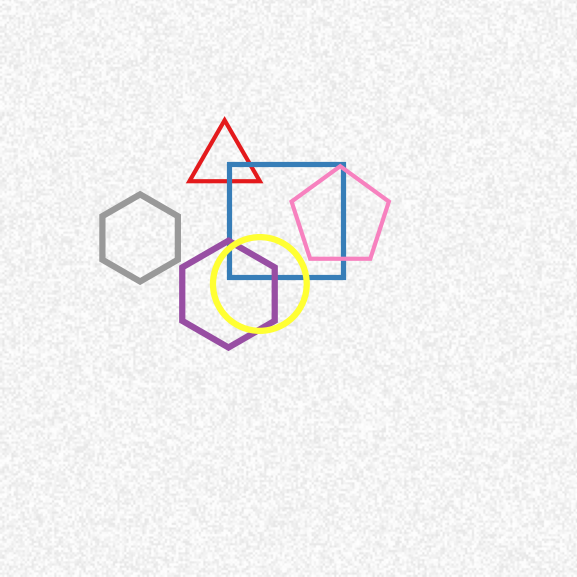[{"shape": "triangle", "thickness": 2, "radius": 0.35, "center": [0.389, 0.721]}, {"shape": "square", "thickness": 2.5, "radius": 0.49, "center": [0.495, 0.618]}, {"shape": "hexagon", "thickness": 3, "radius": 0.46, "center": [0.396, 0.49]}, {"shape": "circle", "thickness": 3, "radius": 0.41, "center": [0.45, 0.507]}, {"shape": "pentagon", "thickness": 2, "radius": 0.44, "center": [0.589, 0.623]}, {"shape": "hexagon", "thickness": 3, "radius": 0.38, "center": [0.243, 0.587]}]